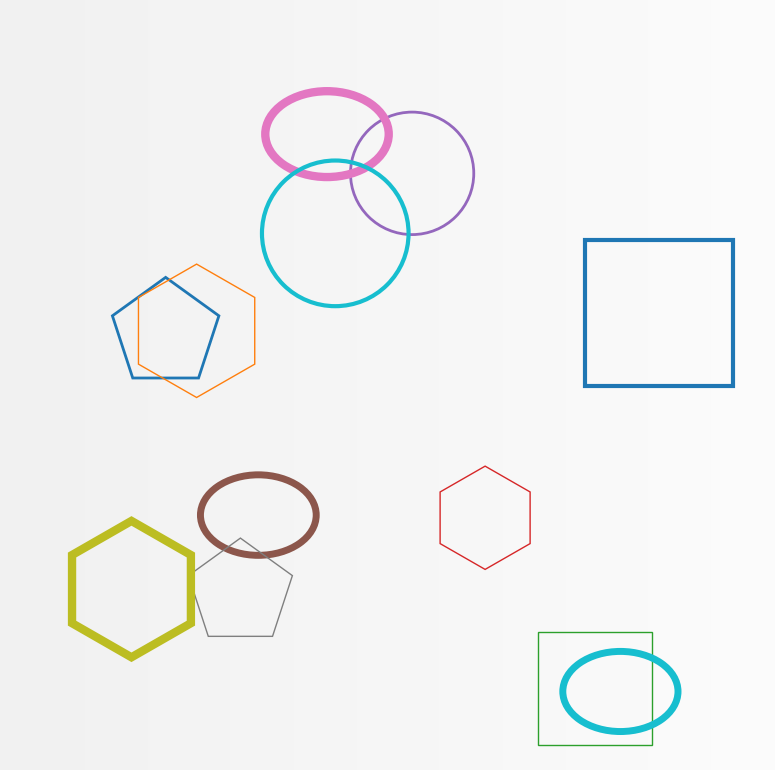[{"shape": "square", "thickness": 1.5, "radius": 0.48, "center": [0.85, 0.594]}, {"shape": "pentagon", "thickness": 1, "radius": 0.36, "center": [0.214, 0.568]}, {"shape": "hexagon", "thickness": 0.5, "radius": 0.43, "center": [0.254, 0.57]}, {"shape": "square", "thickness": 0.5, "radius": 0.37, "center": [0.768, 0.106]}, {"shape": "hexagon", "thickness": 0.5, "radius": 0.34, "center": [0.626, 0.328]}, {"shape": "circle", "thickness": 1, "radius": 0.4, "center": [0.532, 0.775]}, {"shape": "oval", "thickness": 2.5, "radius": 0.37, "center": [0.333, 0.331]}, {"shape": "oval", "thickness": 3, "radius": 0.4, "center": [0.422, 0.826]}, {"shape": "pentagon", "thickness": 0.5, "radius": 0.35, "center": [0.31, 0.231]}, {"shape": "hexagon", "thickness": 3, "radius": 0.44, "center": [0.17, 0.235]}, {"shape": "circle", "thickness": 1.5, "radius": 0.47, "center": [0.433, 0.697]}, {"shape": "oval", "thickness": 2.5, "radius": 0.37, "center": [0.801, 0.102]}]